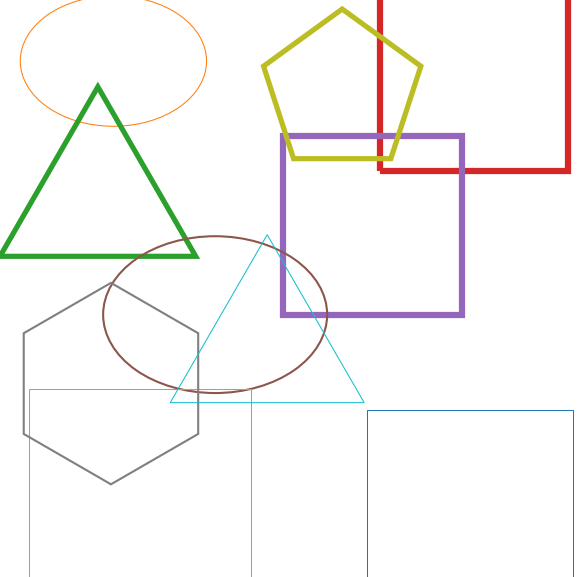[{"shape": "square", "thickness": 0.5, "radius": 0.89, "center": [0.814, 0.111]}, {"shape": "oval", "thickness": 0.5, "radius": 0.81, "center": [0.196, 0.893]}, {"shape": "triangle", "thickness": 2.5, "radius": 0.98, "center": [0.169, 0.653]}, {"shape": "square", "thickness": 3, "radius": 0.81, "center": [0.821, 0.866]}, {"shape": "square", "thickness": 3, "radius": 0.77, "center": [0.646, 0.609]}, {"shape": "oval", "thickness": 1, "radius": 0.97, "center": [0.373, 0.454]}, {"shape": "square", "thickness": 0.5, "radius": 0.97, "center": [0.242, 0.133]}, {"shape": "hexagon", "thickness": 1, "radius": 0.87, "center": [0.192, 0.335]}, {"shape": "pentagon", "thickness": 2.5, "radius": 0.72, "center": [0.593, 0.84]}, {"shape": "triangle", "thickness": 0.5, "radius": 0.97, "center": [0.463, 0.399]}]